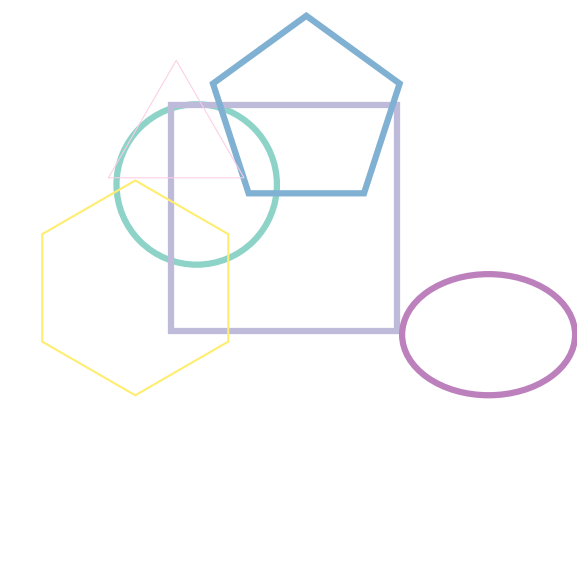[{"shape": "circle", "thickness": 3, "radius": 0.69, "center": [0.341, 0.68]}, {"shape": "square", "thickness": 3, "radius": 0.98, "center": [0.491, 0.621]}, {"shape": "pentagon", "thickness": 3, "radius": 0.85, "center": [0.53, 0.802]}, {"shape": "triangle", "thickness": 0.5, "radius": 0.68, "center": [0.305, 0.759]}, {"shape": "oval", "thickness": 3, "radius": 0.75, "center": [0.846, 0.42]}, {"shape": "hexagon", "thickness": 1, "radius": 0.93, "center": [0.234, 0.501]}]